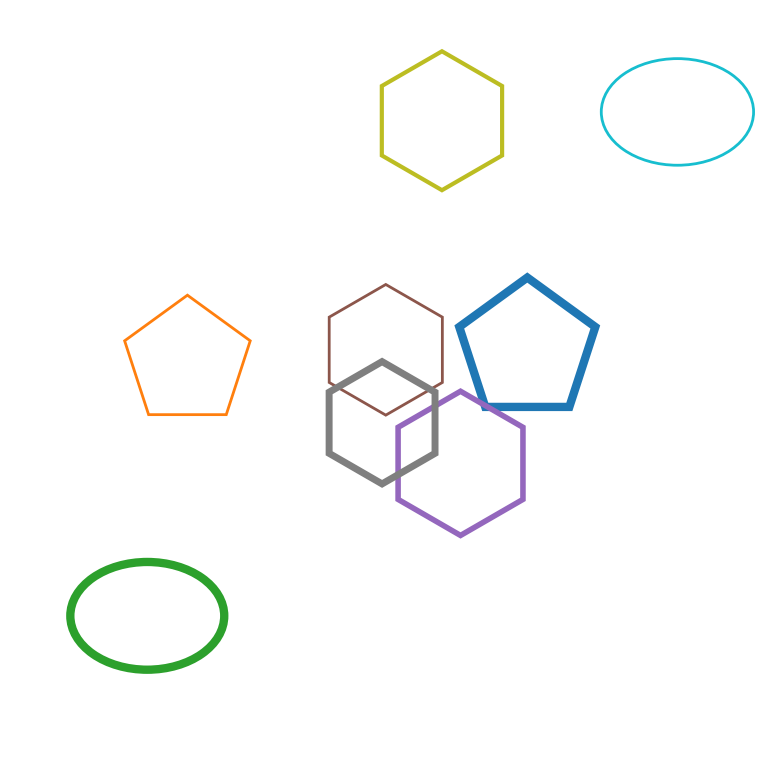[{"shape": "pentagon", "thickness": 3, "radius": 0.46, "center": [0.685, 0.547]}, {"shape": "pentagon", "thickness": 1, "radius": 0.43, "center": [0.243, 0.531]}, {"shape": "oval", "thickness": 3, "radius": 0.5, "center": [0.191, 0.2]}, {"shape": "hexagon", "thickness": 2, "radius": 0.47, "center": [0.598, 0.398]}, {"shape": "hexagon", "thickness": 1, "radius": 0.42, "center": [0.501, 0.546]}, {"shape": "hexagon", "thickness": 2.5, "radius": 0.4, "center": [0.496, 0.451]}, {"shape": "hexagon", "thickness": 1.5, "radius": 0.45, "center": [0.574, 0.843]}, {"shape": "oval", "thickness": 1, "radius": 0.49, "center": [0.88, 0.855]}]